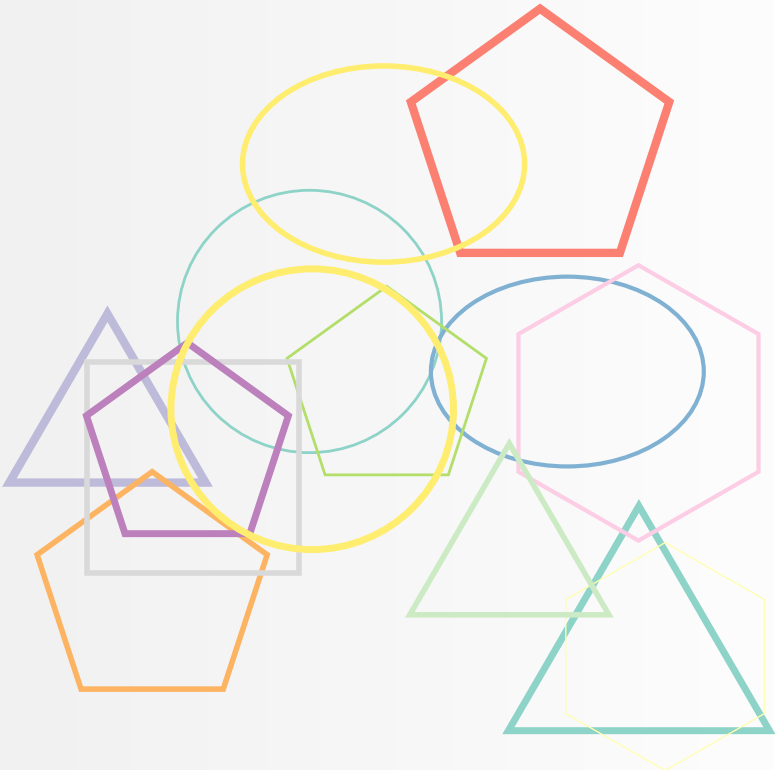[{"shape": "triangle", "thickness": 2.5, "radius": 0.97, "center": [0.824, 0.148]}, {"shape": "circle", "thickness": 1, "radius": 0.85, "center": [0.399, 0.583]}, {"shape": "hexagon", "thickness": 0.5, "radius": 0.74, "center": [0.858, 0.147]}, {"shape": "triangle", "thickness": 3, "radius": 0.73, "center": [0.139, 0.446]}, {"shape": "pentagon", "thickness": 3, "radius": 0.88, "center": [0.697, 0.813]}, {"shape": "oval", "thickness": 1.5, "radius": 0.88, "center": [0.732, 0.517]}, {"shape": "pentagon", "thickness": 2, "radius": 0.78, "center": [0.196, 0.231]}, {"shape": "pentagon", "thickness": 1, "radius": 0.68, "center": [0.499, 0.493]}, {"shape": "hexagon", "thickness": 1.5, "radius": 0.89, "center": [0.824, 0.477]}, {"shape": "square", "thickness": 2, "radius": 0.68, "center": [0.249, 0.393]}, {"shape": "pentagon", "thickness": 2.5, "radius": 0.68, "center": [0.242, 0.418]}, {"shape": "triangle", "thickness": 2, "radius": 0.74, "center": [0.657, 0.276]}, {"shape": "oval", "thickness": 2, "radius": 0.91, "center": [0.495, 0.787]}, {"shape": "circle", "thickness": 2.5, "radius": 0.91, "center": [0.403, 0.469]}]